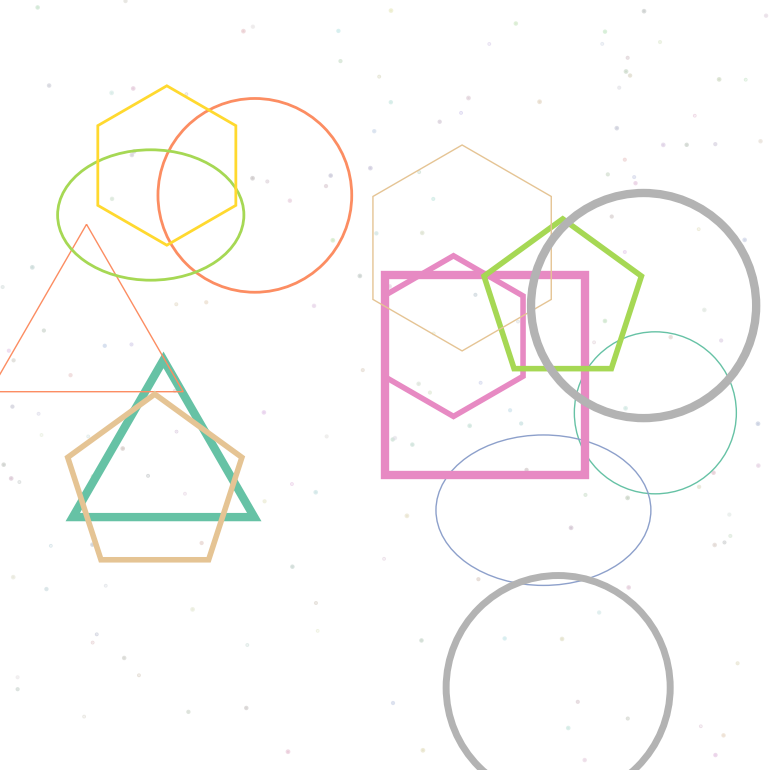[{"shape": "circle", "thickness": 0.5, "radius": 0.53, "center": [0.851, 0.464]}, {"shape": "triangle", "thickness": 3, "radius": 0.68, "center": [0.212, 0.396]}, {"shape": "triangle", "thickness": 0.5, "radius": 0.72, "center": [0.112, 0.564]}, {"shape": "circle", "thickness": 1, "radius": 0.63, "center": [0.331, 0.746]}, {"shape": "oval", "thickness": 0.5, "radius": 0.7, "center": [0.706, 0.337]}, {"shape": "hexagon", "thickness": 2, "radius": 0.52, "center": [0.589, 0.564]}, {"shape": "square", "thickness": 3, "radius": 0.65, "center": [0.63, 0.514]}, {"shape": "pentagon", "thickness": 2, "radius": 0.54, "center": [0.731, 0.608]}, {"shape": "oval", "thickness": 1, "radius": 0.6, "center": [0.196, 0.721]}, {"shape": "hexagon", "thickness": 1, "radius": 0.52, "center": [0.217, 0.785]}, {"shape": "hexagon", "thickness": 0.5, "radius": 0.67, "center": [0.6, 0.678]}, {"shape": "pentagon", "thickness": 2, "radius": 0.59, "center": [0.201, 0.369]}, {"shape": "circle", "thickness": 3, "radius": 0.73, "center": [0.836, 0.603]}, {"shape": "circle", "thickness": 2.5, "radius": 0.73, "center": [0.725, 0.107]}]